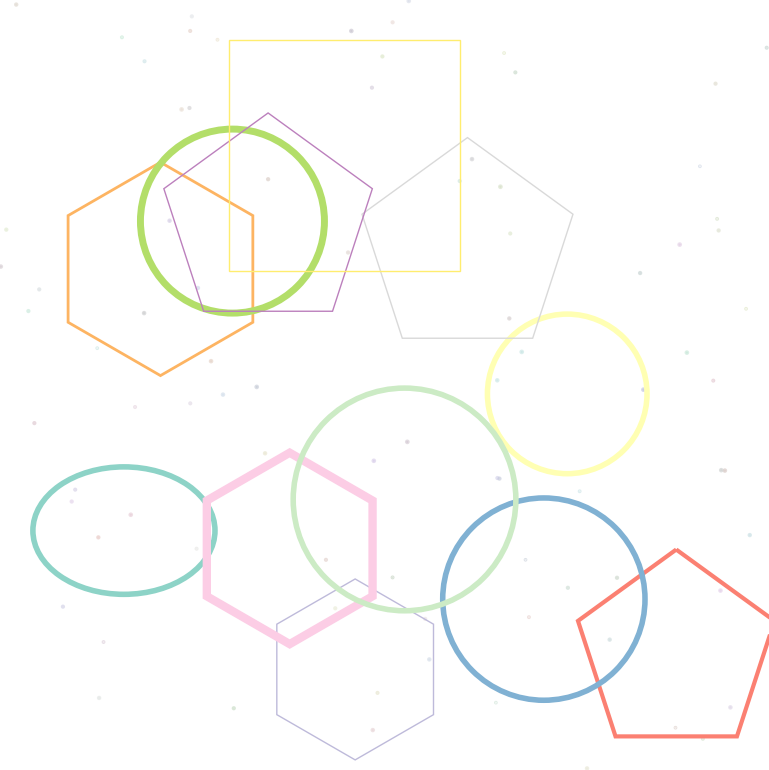[{"shape": "oval", "thickness": 2, "radius": 0.59, "center": [0.161, 0.311]}, {"shape": "circle", "thickness": 2, "radius": 0.52, "center": [0.737, 0.488]}, {"shape": "hexagon", "thickness": 0.5, "radius": 0.59, "center": [0.461, 0.131]}, {"shape": "pentagon", "thickness": 1.5, "radius": 0.67, "center": [0.878, 0.152]}, {"shape": "circle", "thickness": 2, "radius": 0.66, "center": [0.706, 0.222]}, {"shape": "hexagon", "thickness": 1, "radius": 0.69, "center": [0.208, 0.651]}, {"shape": "circle", "thickness": 2.5, "radius": 0.6, "center": [0.302, 0.713]}, {"shape": "hexagon", "thickness": 3, "radius": 0.62, "center": [0.376, 0.288]}, {"shape": "pentagon", "thickness": 0.5, "radius": 0.72, "center": [0.607, 0.677]}, {"shape": "pentagon", "thickness": 0.5, "radius": 0.71, "center": [0.348, 0.711]}, {"shape": "circle", "thickness": 2, "radius": 0.72, "center": [0.525, 0.351]}, {"shape": "square", "thickness": 0.5, "radius": 0.75, "center": [0.447, 0.797]}]